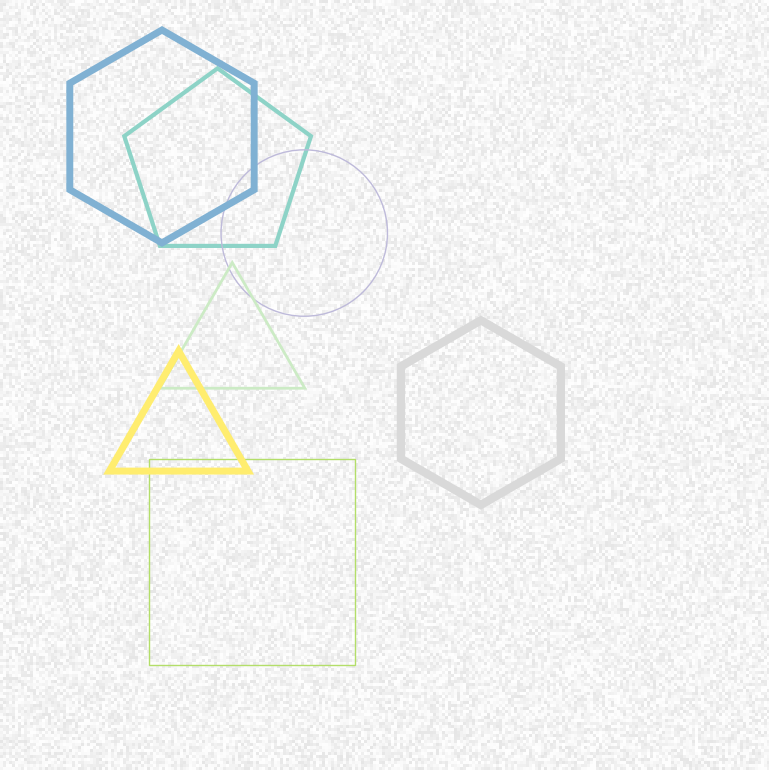[{"shape": "pentagon", "thickness": 1.5, "radius": 0.64, "center": [0.283, 0.784]}, {"shape": "circle", "thickness": 0.5, "radius": 0.54, "center": [0.395, 0.697]}, {"shape": "hexagon", "thickness": 2.5, "radius": 0.69, "center": [0.21, 0.823]}, {"shape": "square", "thickness": 0.5, "radius": 0.67, "center": [0.327, 0.27]}, {"shape": "hexagon", "thickness": 3, "radius": 0.6, "center": [0.625, 0.464]}, {"shape": "triangle", "thickness": 1, "radius": 0.54, "center": [0.302, 0.55]}, {"shape": "triangle", "thickness": 2.5, "radius": 0.52, "center": [0.232, 0.44]}]